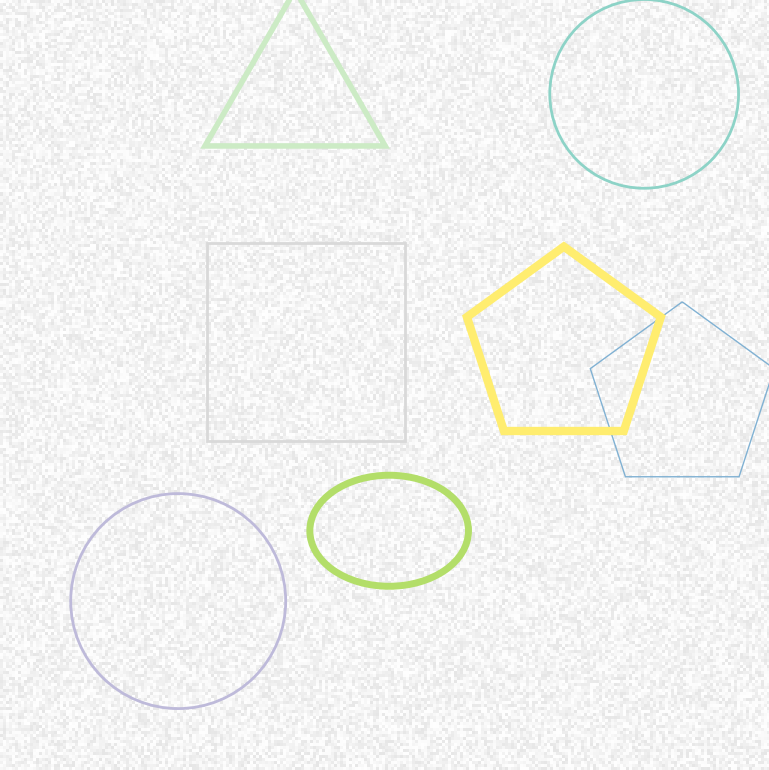[{"shape": "circle", "thickness": 1, "radius": 0.61, "center": [0.837, 0.878]}, {"shape": "circle", "thickness": 1, "radius": 0.7, "center": [0.231, 0.219]}, {"shape": "pentagon", "thickness": 0.5, "radius": 0.63, "center": [0.886, 0.482]}, {"shape": "oval", "thickness": 2.5, "radius": 0.52, "center": [0.505, 0.311]}, {"shape": "square", "thickness": 1, "radius": 0.64, "center": [0.397, 0.556]}, {"shape": "triangle", "thickness": 2, "radius": 0.68, "center": [0.383, 0.878]}, {"shape": "pentagon", "thickness": 3, "radius": 0.66, "center": [0.732, 0.547]}]